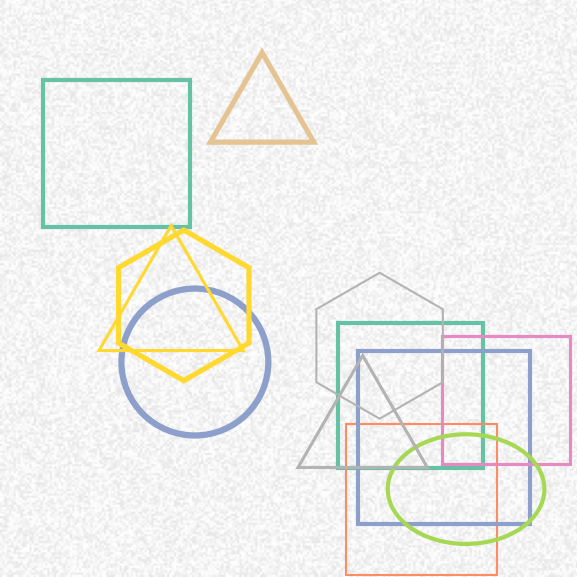[{"shape": "square", "thickness": 2, "radius": 0.64, "center": [0.202, 0.733]}, {"shape": "square", "thickness": 2, "radius": 0.63, "center": [0.71, 0.315]}, {"shape": "square", "thickness": 1, "radius": 0.65, "center": [0.73, 0.135]}, {"shape": "square", "thickness": 2, "radius": 0.75, "center": [0.769, 0.241]}, {"shape": "circle", "thickness": 3, "radius": 0.64, "center": [0.337, 0.372]}, {"shape": "square", "thickness": 1.5, "radius": 0.56, "center": [0.876, 0.306]}, {"shape": "oval", "thickness": 2, "radius": 0.68, "center": [0.807, 0.152]}, {"shape": "triangle", "thickness": 1.5, "radius": 0.72, "center": [0.296, 0.464]}, {"shape": "hexagon", "thickness": 2.5, "radius": 0.65, "center": [0.318, 0.47]}, {"shape": "triangle", "thickness": 2.5, "radius": 0.52, "center": [0.454, 0.805]}, {"shape": "triangle", "thickness": 1.5, "radius": 0.65, "center": [0.628, 0.254]}, {"shape": "hexagon", "thickness": 1, "radius": 0.63, "center": [0.657, 0.4]}]